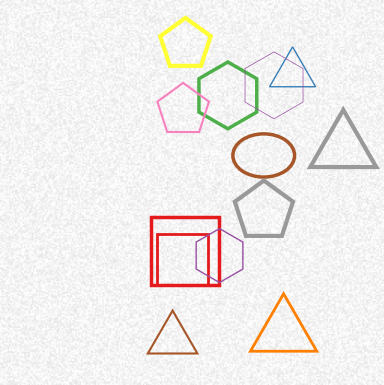[{"shape": "square", "thickness": 2, "radius": 0.33, "center": [0.473, 0.326]}, {"shape": "square", "thickness": 2.5, "radius": 0.44, "center": [0.481, 0.348]}, {"shape": "triangle", "thickness": 1, "radius": 0.35, "center": [0.76, 0.809]}, {"shape": "hexagon", "thickness": 2.5, "radius": 0.43, "center": [0.592, 0.752]}, {"shape": "hexagon", "thickness": 1, "radius": 0.35, "center": [0.57, 0.336]}, {"shape": "hexagon", "thickness": 0.5, "radius": 0.43, "center": [0.712, 0.778]}, {"shape": "triangle", "thickness": 2, "radius": 0.5, "center": [0.737, 0.137]}, {"shape": "pentagon", "thickness": 3, "radius": 0.34, "center": [0.482, 0.885]}, {"shape": "oval", "thickness": 2.5, "radius": 0.4, "center": [0.685, 0.596]}, {"shape": "triangle", "thickness": 1.5, "radius": 0.37, "center": [0.448, 0.119]}, {"shape": "pentagon", "thickness": 1.5, "radius": 0.35, "center": [0.476, 0.714]}, {"shape": "pentagon", "thickness": 3, "radius": 0.4, "center": [0.685, 0.452]}, {"shape": "triangle", "thickness": 3, "radius": 0.49, "center": [0.892, 0.616]}]